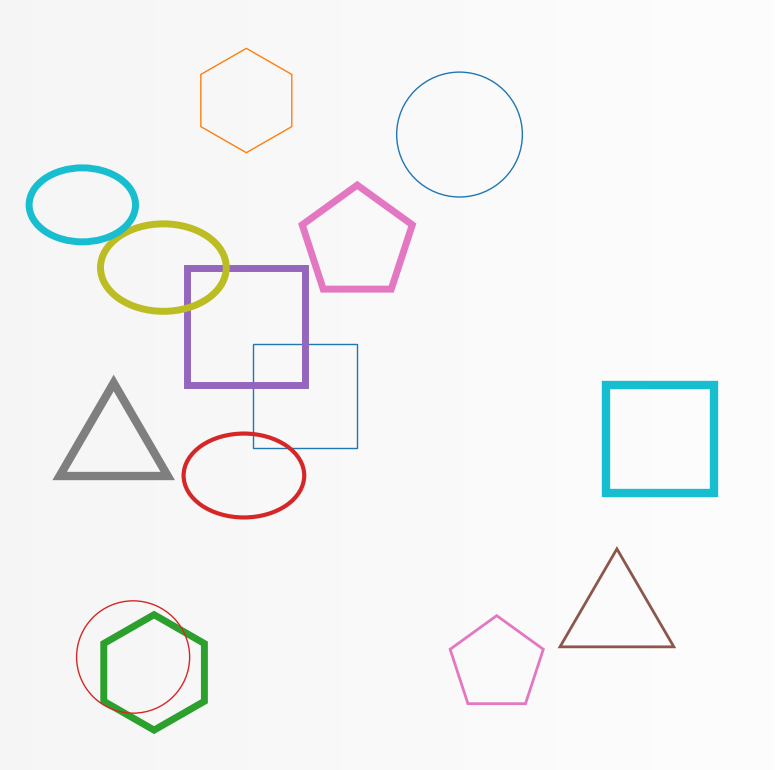[{"shape": "circle", "thickness": 0.5, "radius": 0.41, "center": [0.593, 0.825]}, {"shape": "square", "thickness": 0.5, "radius": 0.34, "center": [0.393, 0.486]}, {"shape": "hexagon", "thickness": 0.5, "radius": 0.34, "center": [0.318, 0.869]}, {"shape": "hexagon", "thickness": 2.5, "radius": 0.37, "center": [0.199, 0.127]}, {"shape": "circle", "thickness": 0.5, "radius": 0.36, "center": [0.172, 0.147]}, {"shape": "oval", "thickness": 1.5, "radius": 0.39, "center": [0.315, 0.382]}, {"shape": "square", "thickness": 2.5, "radius": 0.38, "center": [0.317, 0.576]}, {"shape": "triangle", "thickness": 1, "radius": 0.42, "center": [0.796, 0.202]}, {"shape": "pentagon", "thickness": 2.5, "radius": 0.37, "center": [0.461, 0.685]}, {"shape": "pentagon", "thickness": 1, "radius": 0.32, "center": [0.641, 0.137]}, {"shape": "triangle", "thickness": 3, "radius": 0.4, "center": [0.147, 0.422]}, {"shape": "oval", "thickness": 2.5, "radius": 0.41, "center": [0.211, 0.652]}, {"shape": "square", "thickness": 3, "radius": 0.35, "center": [0.852, 0.43]}, {"shape": "oval", "thickness": 2.5, "radius": 0.34, "center": [0.106, 0.734]}]